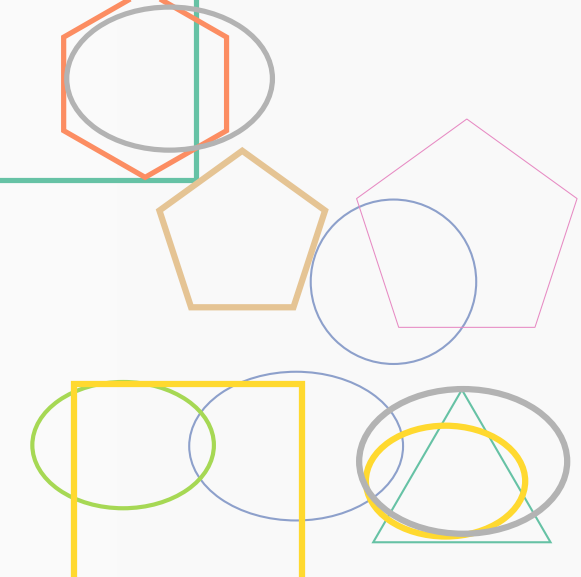[{"shape": "triangle", "thickness": 1, "radius": 0.88, "center": [0.795, 0.148]}, {"shape": "square", "thickness": 2.5, "radius": 0.94, "center": [0.15, 0.876]}, {"shape": "hexagon", "thickness": 2.5, "radius": 0.81, "center": [0.25, 0.854]}, {"shape": "circle", "thickness": 1, "radius": 0.71, "center": [0.677, 0.511]}, {"shape": "oval", "thickness": 1, "radius": 0.92, "center": [0.509, 0.227]}, {"shape": "pentagon", "thickness": 0.5, "radius": 1.0, "center": [0.803, 0.594]}, {"shape": "oval", "thickness": 2, "radius": 0.78, "center": [0.212, 0.228]}, {"shape": "square", "thickness": 3, "radius": 0.98, "center": [0.324, 0.137]}, {"shape": "oval", "thickness": 3, "radius": 0.69, "center": [0.767, 0.166]}, {"shape": "pentagon", "thickness": 3, "radius": 0.75, "center": [0.417, 0.588]}, {"shape": "oval", "thickness": 2.5, "radius": 0.88, "center": [0.292, 0.863]}, {"shape": "oval", "thickness": 3, "radius": 0.89, "center": [0.797, 0.2]}]